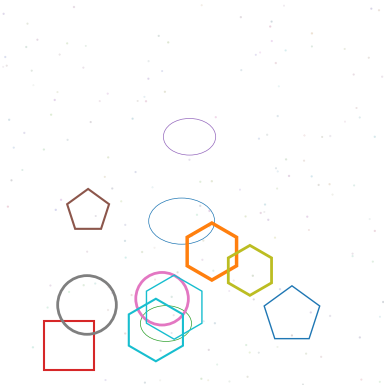[{"shape": "oval", "thickness": 0.5, "radius": 0.43, "center": [0.472, 0.426]}, {"shape": "pentagon", "thickness": 1, "radius": 0.38, "center": [0.758, 0.182]}, {"shape": "hexagon", "thickness": 2.5, "radius": 0.37, "center": [0.55, 0.347]}, {"shape": "oval", "thickness": 0.5, "radius": 0.33, "center": [0.431, 0.16]}, {"shape": "square", "thickness": 1.5, "radius": 0.32, "center": [0.179, 0.103]}, {"shape": "oval", "thickness": 0.5, "radius": 0.34, "center": [0.492, 0.645]}, {"shape": "pentagon", "thickness": 1.5, "radius": 0.29, "center": [0.229, 0.452]}, {"shape": "circle", "thickness": 2, "radius": 0.34, "center": [0.421, 0.224]}, {"shape": "circle", "thickness": 2, "radius": 0.38, "center": [0.226, 0.208]}, {"shape": "hexagon", "thickness": 2, "radius": 0.32, "center": [0.649, 0.298]}, {"shape": "hexagon", "thickness": 1.5, "radius": 0.41, "center": [0.405, 0.143]}, {"shape": "hexagon", "thickness": 1, "radius": 0.42, "center": [0.452, 0.202]}]